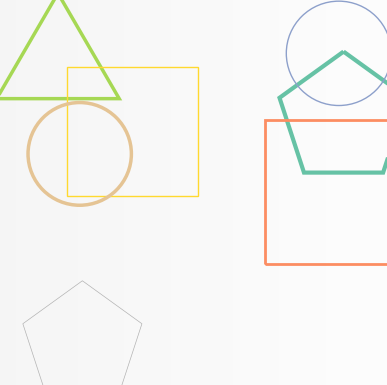[{"shape": "pentagon", "thickness": 3, "radius": 0.87, "center": [0.887, 0.692]}, {"shape": "square", "thickness": 2, "radius": 0.93, "center": [0.871, 0.502]}, {"shape": "circle", "thickness": 1, "radius": 0.68, "center": [0.874, 0.861]}, {"shape": "triangle", "thickness": 2.5, "radius": 0.91, "center": [0.15, 0.835]}, {"shape": "square", "thickness": 1, "radius": 0.84, "center": [0.342, 0.658]}, {"shape": "circle", "thickness": 2.5, "radius": 0.67, "center": [0.206, 0.6]}, {"shape": "pentagon", "thickness": 0.5, "radius": 0.81, "center": [0.213, 0.109]}]